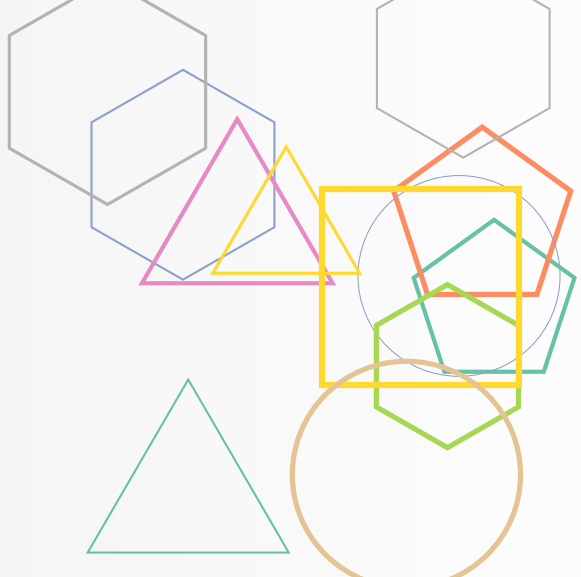[{"shape": "triangle", "thickness": 1, "radius": 1.0, "center": [0.324, 0.142]}, {"shape": "pentagon", "thickness": 2, "radius": 0.73, "center": [0.85, 0.473]}, {"shape": "pentagon", "thickness": 2.5, "radius": 0.8, "center": [0.83, 0.619]}, {"shape": "circle", "thickness": 0.5, "radius": 0.87, "center": [0.79, 0.521]}, {"shape": "hexagon", "thickness": 1, "radius": 0.91, "center": [0.315, 0.697]}, {"shape": "triangle", "thickness": 2, "radius": 0.95, "center": [0.408, 0.603]}, {"shape": "hexagon", "thickness": 2.5, "radius": 0.71, "center": [0.77, 0.365]}, {"shape": "triangle", "thickness": 1.5, "radius": 0.73, "center": [0.492, 0.599]}, {"shape": "square", "thickness": 3, "radius": 0.85, "center": [0.724, 0.502]}, {"shape": "circle", "thickness": 2.5, "radius": 0.98, "center": [0.699, 0.177]}, {"shape": "hexagon", "thickness": 1.5, "radius": 0.98, "center": [0.185, 0.84]}, {"shape": "hexagon", "thickness": 1, "radius": 0.86, "center": [0.797, 0.898]}]